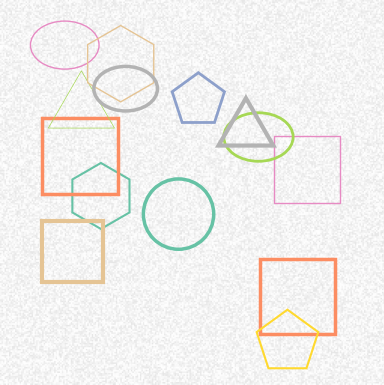[{"shape": "circle", "thickness": 2.5, "radius": 0.46, "center": [0.464, 0.444]}, {"shape": "hexagon", "thickness": 1.5, "radius": 0.43, "center": [0.262, 0.491]}, {"shape": "square", "thickness": 2.5, "radius": 0.49, "center": [0.207, 0.594]}, {"shape": "square", "thickness": 2.5, "radius": 0.49, "center": [0.772, 0.23]}, {"shape": "pentagon", "thickness": 2, "radius": 0.36, "center": [0.515, 0.74]}, {"shape": "square", "thickness": 1, "radius": 0.43, "center": [0.798, 0.56]}, {"shape": "oval", "thickness": 1, "radius": 0.45, "center": [0.168, 0.883]}, {"shape": "triangle", "thickness": 0.5, "radius": 0.5, "center": [0.211, 0.717]}, {"shape": "oval", "thickness": 2, "radius": 0.45, "center": [0.671, 0.644]}, {"shape": "pentagon", "thickness": 1.5, "radius": 0.42, "center": [0.747, 0.111]}, {"shape": "square", "thickness": 3, "radius": 0.4, "center": [0.188, 0.346]}, {"shape": "hexagon", "thickness": 1, "radius": 0.5, "center": [0.313, 0.835]}, {"shape": "oval", "thickness": 2.5, "radius": 0.41, "center": [0.326, 0.77]}, {"shape": "triangle", "thickness": 3, "radius": 0.41, "center": [0.639, 0.663]}]